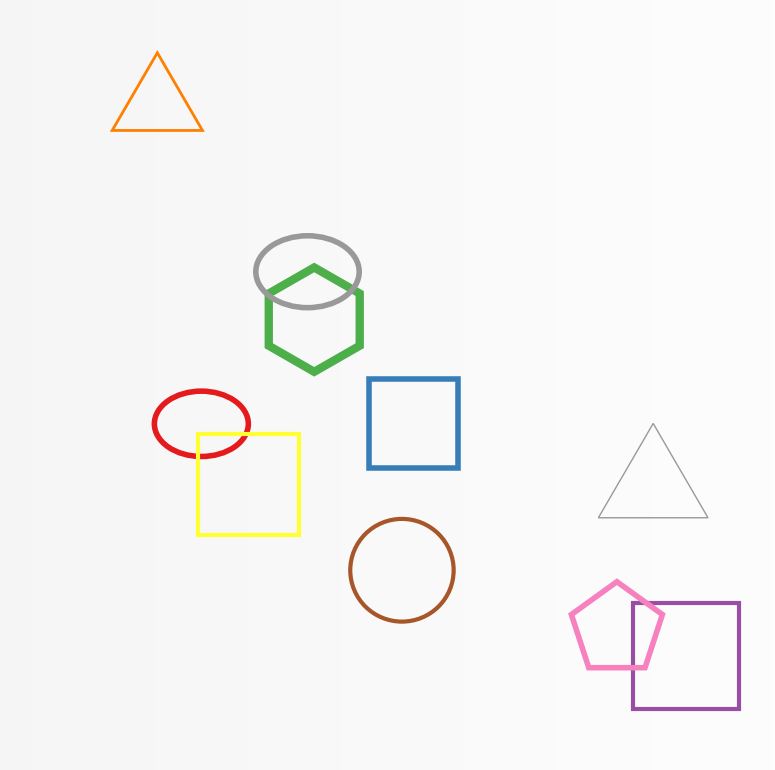[{"shape": "oval", "thickness": 2, "radius": 0.3, "center": [0.26, 0.45]}, {"shape": "square", "thickness": 2, "radius": 0.29, "center": [0.534, 0.45]}, {"shape": "hexagon", "thickness": 3, "radius": 0.34, "center": [0.405, 0.585]}, {"shape": "square", "thickness": 1.5, "radius": 0.34, "center": [0.885, 0.148]}, {"shape": "triangle", "thickness": 1, "radius": 0.34, "center": [0.203, 0.864]}, {"shape": "square", "thickness": 1.5, "radius": 0.33, "center": [0.321, 0.371]}, {"shape": "circle", "thickness": 1.5, "radius": 0.33, "center": [0.519, 0.259]}, {"shape": "pentagon", "thickness": 2, "radius": 0.31, "center": [0.796, 0.183]}, {"shape": "triangle", "thickness": 0.5, "radius": 0.41, "center": [0.843, 0.368]}, {"shape": "oval", "thickness": 2, "radius": 0.33, "center": [0.397, 0.647]}]